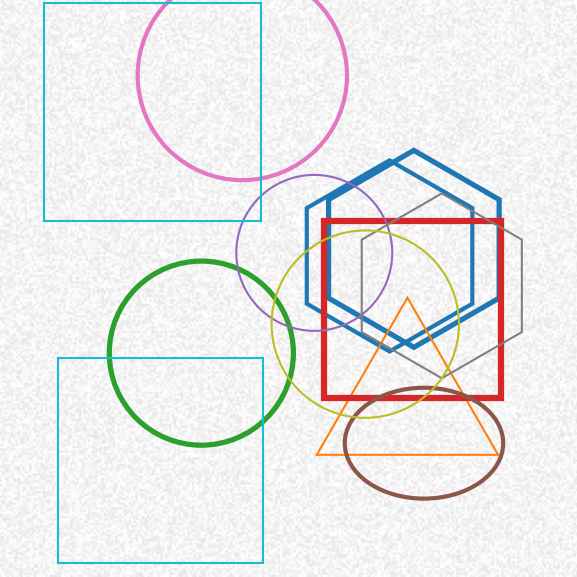[{"shape": "hexagon", "thickness": 2.5, "radius": 0.85, "center": [0.717, 0.568]}, {"shape": "hexagon", "thickness": 2, "radius": 0.83, "center": [0.675, 0.556]}, {"shape": "triangle", "thickness": 1, "radius": 0.91, "center": [0.706, 0.302]}, {"shape": "circle", "thickness": 2.5, "radius": 0.8, "center": [0.349, 0.388]}, {"shape": "square", "thickness": 3, "radius": 0.77, "center": [0.714, 0.463]}, {"shape": "circle", "thickness": 1, "radius": 0.68, "center": [0.544, 0.561]}, {"shape": "oval", "thickness": 2, "radius": 0.69, "center": [0.734, 0.232]}, {"shape": "circle", "thickness": 2, "radius": 0.91, "center": [0.42, 0.868]}, {"shape": "hexagon", "thickness": 1, "radius": 0.8, "center": [0.765, 0.504]}, {"shape": "circle", "thickness": 1, "radius": 0.81, "center": [0.633, 0.438]}, {"shape": "square", "thickness": 1, "radius": 0.94, "center": [0.265, 0.805]}, {"shape": "square", "thickness": 1, "radius": 0.89, "center": [0.278, 0.202]}]